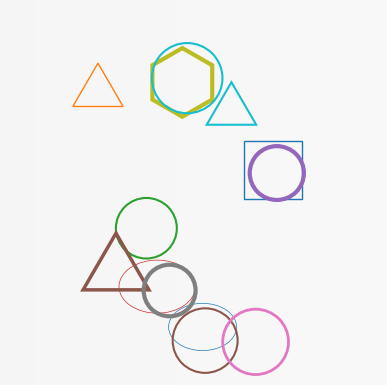[{"shape": "square", "thickness": 1, "radius": 0.37, "center": [0.705, 0.558]}, {"shape": "oval", "thickness": 0.5, "radius": 0.44, "center": [0.523, 0.151]}, {"shape": "triangle", "thickness": 1, "radius": 0.38, "center": [0.253, 0.761]}, {"shape": "circle", "thickness": 1.5, "radius": 0.39, "center": [0.378, 0.407]}, {"shape": "oval", "thickness": 0.5, "radius": 0.49, "center": [0.406, 0.255]}, {"shape": "circle", "thickness": 3, "radius": 0.35, "center": [0.714, 0.551]}, {"shape": "triangle", "thickness": 2.5, "radius": 0.49, "center": [0.299, 0.296]}, {"shape": "circle", "thickness": 1.5, "radius": 0.42, "center": [0.529, 0.115]}, {"shape": "circle", "thickness": 2, "radius": 0.42, "center": [0.66, 0.112]}, {"shape": "circle", "thickness": 3, "radius": 0.33, "center": [0.438, 0.245]}, {"shape": "hexagon", "thickness": 3, "radius": 0.45, "center": [0.471, 0.786]}, {"shape": "circle", "thickness": 1.5, "radius": 0.46, "center": [0.483, 0.797]}, {"shape": "triangle", "thickness": 1.5, "radius": 0.37, "center": [0.597, 0.713]}]